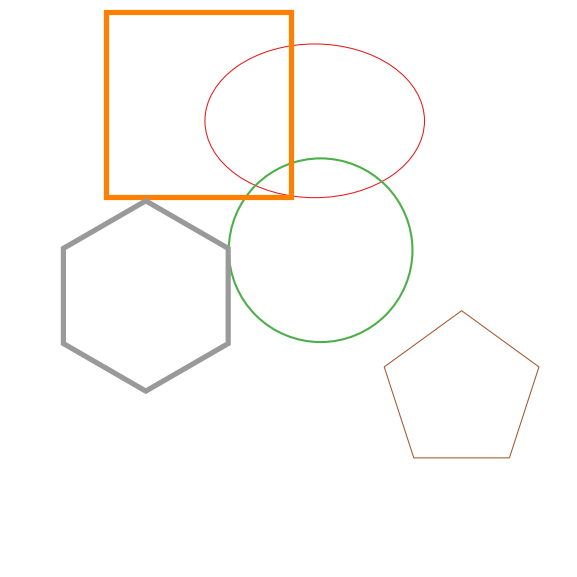[{"shape": "oval", "thickness": 0.5, "radius": 0.95, "center": [0.545, 0.79]}, {"shape": "circle", "thickness": 1, "radius": 0.8, "center": [0.555, 0.566]}, {"shape": "square", "thickness": 2.5, "radius": 0.8, "center": [0.344, 0.818]}, {"shape": "pentagon", "thickness": 0.5, "radius": 0.7, "center": [0.799, 0.32]}, {"shape": "hexagon", "thickness": 2.5, "radius": 0.82, "center": [0.252, 0.487]}]